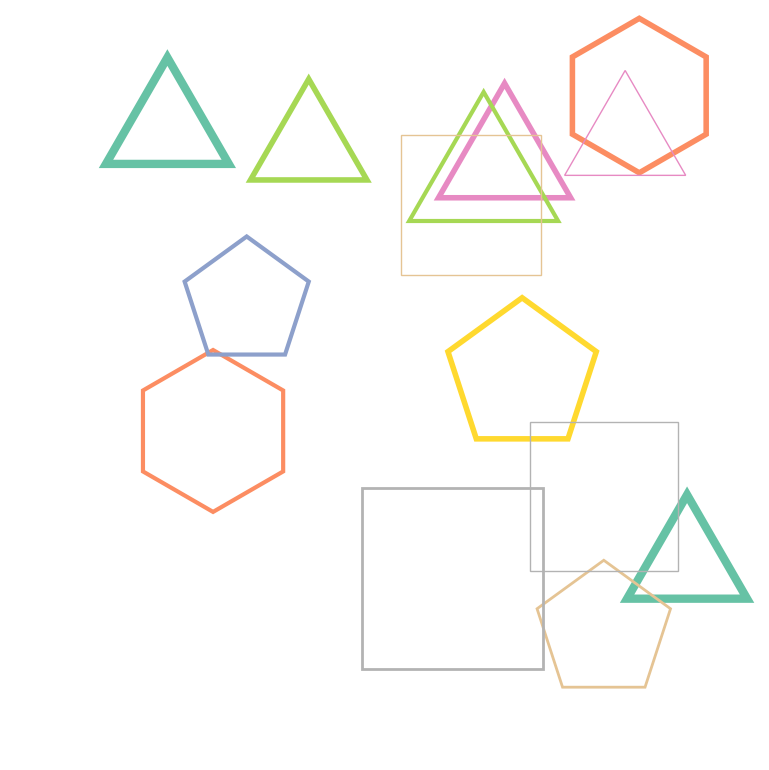[{"shape": "triangle", "thickness": 3, "radius": 0.46, "center": [0.217, 0.833]}, {"shape": "triangle", "thickness": 3, "radius": 0.45, "center": [0.892, 0.267]}, {"shape": "hexagon", "thickness": 2, "radius": 0.5, "center": [0.83, 0.876]}, {"shape": "hexagon", "thickness": 1.5, "radius": 0.53, "center": [0.277, 0.44]}, {"shape": "pentagon", "thickness": 1.5, "radius": 0.42, "center": [0.32, 0.608]}, {"shape": "triangle", "thickness": 2, "radius": 0.5, "center": [0.655, 0.793]}, {"shape": "triangle", "thickness": 0.5, "radius": 0.45, "center": [0.812, 0.818]}, {"shape": "triangle", "thickness": 1.5, "radius": 0.56, "center": [0.628, 0.769]}, {"shape": "triangle", "thickness": 2, "radius": 0.44, "center": [0.401, 0.81]}, {"shape": "pentagon", "thickness": 2, "radius": 0.51, "center": [0.678, 0.512]}, {"shape": "pentagon", "thickness": 1, "radius": 0.46, "center": [0.784, 0.181]}, {"shape": "square", "thickness": 0.5, "radius": 0.46, "center": [0.612, 0.734]}, {"shape": "square", "thickness": 1, "radius": 0.59, "center": [0.588, 0.249]}, {"shape": "square", "thickness": 0.5, "radius": 0.48, "center": [0.784, 0.355]}]